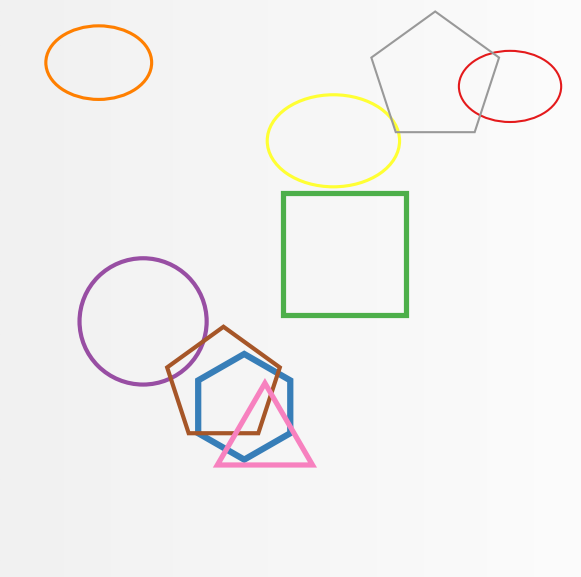[{"shape": "oval", "thickness": 1, "radius": 0.44, "center": [0.877, 0.849]}, {"shape": "hexagon", "thickness": 3, "radius": 0.46, "center": [0.42, 0.295]}, {"shape": "square", "thickness": 2.5, "radius": 0.53, "center": [0.593, 0.56]}, {"shape": "circle", "thickness": 2, "radius": 0.55, "center": [0.246, 0.443]}, {"shape": "oval", "thickness": 1.5, "radius": 0.46, "center": [0.17, 0.891]}, {"shape": "oval", "thickness": 1.5, "radius": 0.57, "center": [0.574, 0.755]}, {"shape": "pentagon", "thickness": 2, "radius": 0.51, "center": [0.384, 0.331]}, {"shape": "triangle", "thickness": 2.5, "radius": 0.47, "center": [0.456, 0.241]}, {"shape": "pentagon", "thickness": 1, "radius": 0.58, "center": [0.749, 0.864]}]